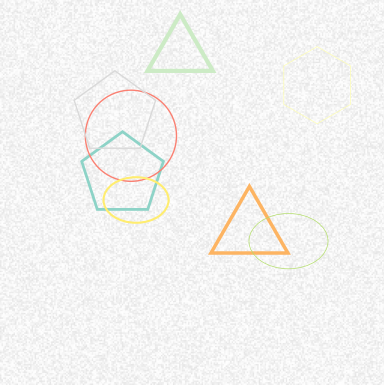[{"shape": "pentagon", "thickness": 2, "radius": 0.56, "center": [0.318, 0.546]}, {"shape": "hexagon", "thickness": 0.5, "radius": 0.5, "center": [0.824, 0.779]}, {"shape": "circle", "thickness": 1, "radius": 0.59, "center": [0.34, 0.647]}, {"shape": "triangle", "thickness": 2.5, "radius": 0.58, "center": [0.648, 0.4]}, {"shape": "oval", "thickness": 0.5, "radius": 0.51, "center": [0.749, 0.374]}, {"shape": "pentagon", "thickness": 1, "radius": 0.56, "center": [0.298, 0.705]}, {"shape": "triangle", "thickness": 3, "radius": 0.49, "center": [0.468, 0.865]}, {"shape": "oval", "thickness": 1.5, "radius": 0.42, "center": [0.353, 0.481]}]